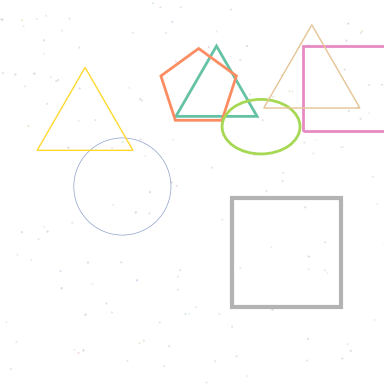[{"shape": "triangle", "thickness": 2, "radius": 0.61, "center": [0.562, 0.759]}, {"shape": "pentagon", "thickness": 2, "radius": 0.52, "center": [0.516, 0.771]}, {"shape": "circle", "thickness": 0.5, "radius": 0.63, "center": [0.318, 0.516]}, {"shape": "square", "thickness": 2, "radius": 0.55, "center": [0.897, 0.771]}, {"shape": "oval", "thickness": 2, "radius": 0.51, "center": [0.678, 0.671]}, {"shape": "triangle", "thickness": 1, "radius": 0.72, "center": [0.221, 0.681]}, {"shape": "triangle", "thickness": 1, "radius": 0.72, "center": [0.81, 0.791]}, {"shape": "square", "thickness": 3, "radius": 0.71, "center": [0.745, 0.344]}]